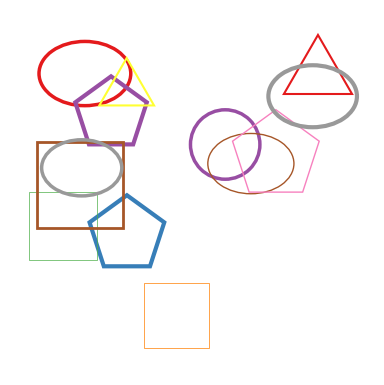[{"shape": "oval", "thickness": 2.5, "radius": 0.6, "center": [0.22, 0.809]}, {"shape": "triangle", "thickness": 1.5, "radius": 0.51, "center": [0.826, 0.807]}, {"shape": "pentagon", "thickness": 3, "radius": 0.51, "center": [0.33, 0.391]}, {"shape": "square", "thickness": 0.5, "radius": 0.44, "center": [0.164, 0.413]}, {"shape": "circle", "thickness": 2.5, "radius": 0.45, "center": [0.585, 0.625]}, {"shape": "pentagon", "thickness": 3, "radius": 0.49, "center": [0.288, 0.704]}, {"shape": "square", "thickness": 0.5, "radius": 0.42, "center": [0.459, 0.18]}, {"shape": "triangle", "thickness": 1.5, "radius": 0.41, "center": [0.329, 0.767]}, {"shape": "oval", "thickness": 1, "radius": 0.56, "center": [0.652, 0.575]}, {"shape": "square", "thickness": 2, "radius": 0.56, "center": [0.208, 0.519]}, {"shape": "pentagon", "thickness": 1, "radius": 0.59, "center": [0.717, 0.597]}, {"shape": "oval", "thickness": 3, "radius": 0.58, "center": [0.812, 0.75]}, {"shape": "oval", "thickness": 2.5, "radius": 0.52, "center": [0.212, 0.564]}]